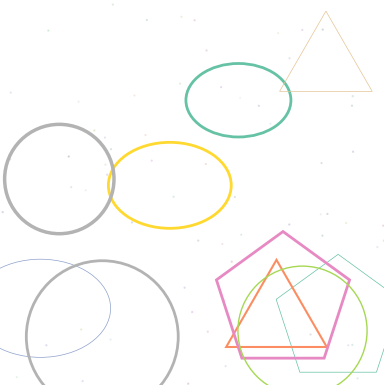[{"shape": "pentagon", "thickness": 0.5, "radius": 0.85, "center": [0.878, 0.17]}, {"shape": "oval", "thickness": 2, "radius": 0.68, "center": [0.619, 0.74]}, {"shape": "triangle", "thickness": 1.5, "radius": 0.75, "center": [0.718, 0.174]}, {"shape": "oval", "thickness": 0.5, "radius": 0.91, "center": [0.105, 0.199]}, {"shape": "pentagon", "thickness": 2, "radius": 0.91, "center": [0.735, 0.217]}, {"shape": "circle", "thickness": 1, "radius": 0.84, "center": [0.786, 0.141]}, {"shape": "oval", "thickness": 2, "radius": 0.8, "center": [0.441, 0.519]}, {"shape": "triangle", "thickness": 0.5, "radius": 0.69, "center": [0.847, 0.832]}, {"shape": "circle", "thickness": 2, "radius": 0.99, "center": [0.266, 0.125]}, {"shape": "circle", "thickness": 2.5, "radius": 0.71, "center": [0.154, 0.535]}]